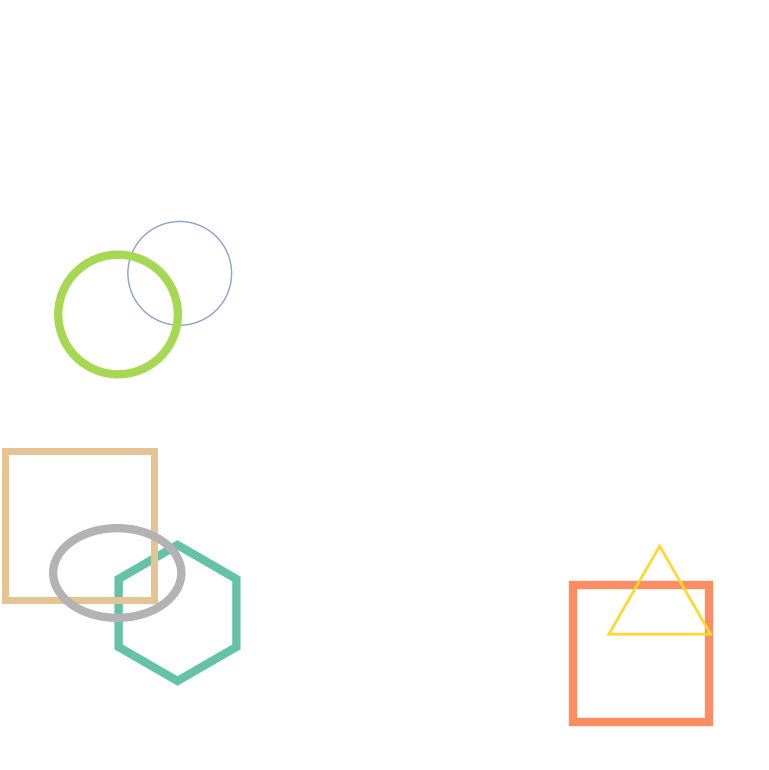[{"shape": "hexagon", "thickness": 3, "radius": 0.44, "center": [0.231, 0.204]}, {"shape": "square", "thickness": 3, "radius": 0.44, "center": [0.832, 0.151]}, {"shape": "circle", "thickness": 0.5, "radius": 0.34, "center": [0.233, 0.645]}, {"shape": "circle", "thickness": 3, "radius": 0.39, "center": [0.153, 0.592]}, {"shape": "triangle", "thickness": 1, "radius": 0.38, "center": [0.857, 0.214]}, {"shape": "square", "thickness": 2.5, "radius": 0.48, "center": [0.104, 0.317]}, {"shape": "oval", "thickness": 3, "radius": 0.42, "center": [0.152, 0.256]}]